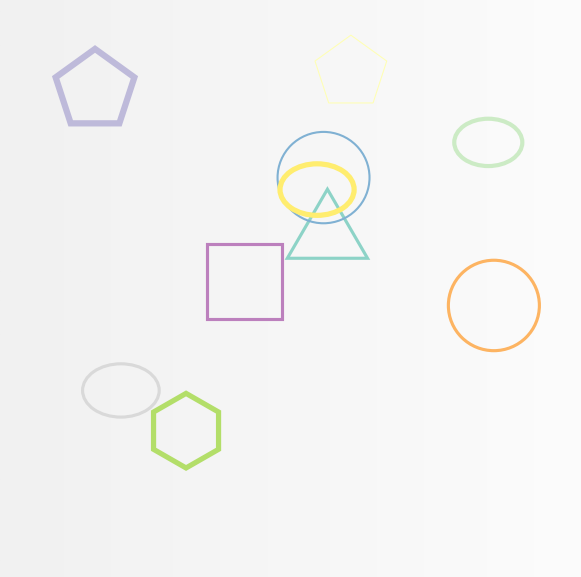[{"shape": "triangle", "thickness": 1.5, "radius": 0.4, "center": [0.563, 0.592]}, {"shape": "pentagon", "thickness": 0.5, "radius": 0.32, "center": [0.604, 0.873]}, {"shape": "pentagon", "thickness": 3, "radius": 0.36, "center": [0.163, 0.843]}, {"shape": "circle", "thickness": 1, "radius": 0.4, "center": [0.557, 0.692]}, {"shape": "circle", "thickness": 1.5, "radius": 0.39, "center": [0.85, 0.47]}, {"shape": "hexagon", "thickness": 2.5, "radius": 0.32, "center": [0.32, 0.253]}, {"shape": "oval", "thickness": 1.5, "radius": 0.33, "center": [0.208, 0.323]}, {"shape": "square", "thickness": 1.5, "radius": 0.32, "center": [0.421, 0.512]}, {"shape": "oval", "thickness": 2, "radius": 0.29, "center": [0.84, 0.753]}, {"shape": "oval", "thickness": 2.5, "radius": 0.32, "center": [0.545, 0.671]}]